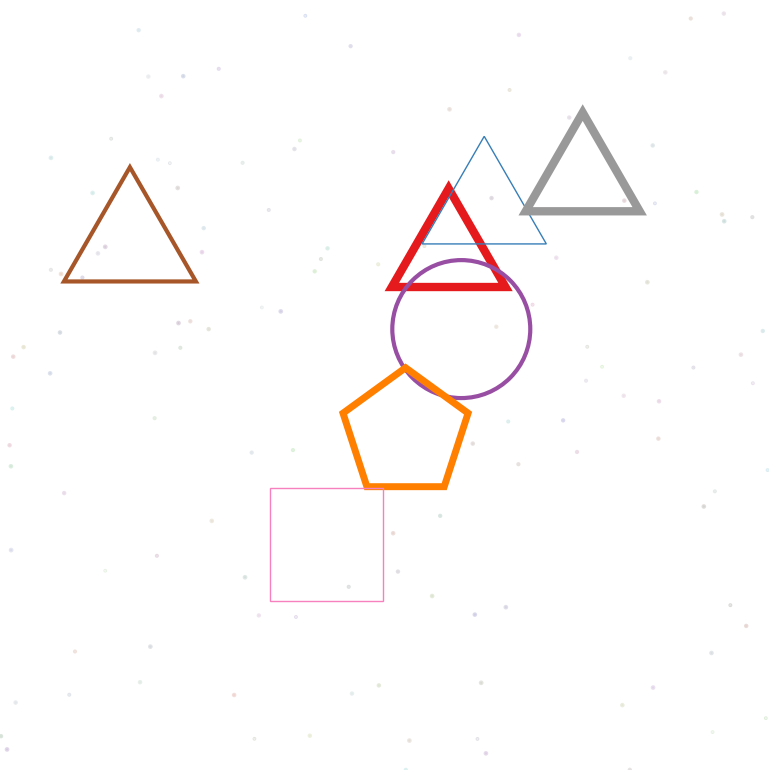[{"shape": "triangle", "thickness": 3, "radius": 0.43, "center": [0.583, 0.67]}, {"shape": "triangle", "thickness": 0.5, "radius": 0.47, "center": [0.629, 0.73]}, {"shape": "circle", "thickness": 1.5, "radius": 0.45, "center": [0.599, 0.573]}, {"shape": "pentagon", "thickness": 2.5, "radius": 0.43, "center": [0.527, 0.437]}, {"shape": "triangle", "thickness": 1.5, "radius": 0.49, "center": [0.169, 0.684]}, {"shape": "square", "thickness": 0.5, "radius": 0.37, "center": [0.424, 0.293]}, {"shape": "triangle", "thickness": 3, "radius": 0.43, "center": [0.757, 0.768]}]